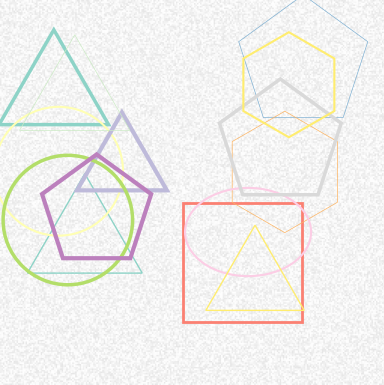[{"shape": "triangle", "thickness": 2.5, "radius": 0.82, "center": [0.14, 0.758]}, {"shape": "triangle", "thickness": 1, "radius": 0.86, "center": [0.22, 0.377]}, {"shape": "circle", "thickness": 1.5, "radius": 0.84, "center": [0.152, 0.555]}, {"shape": "triangle", "thickness": 3, "radius": 0.67, "center": [0.317, 0.573]}, {"shape": "square", "thickness": 2, "radius": 0.77, "center": [0.63, 0.318]}, {"shape": "pentagon", "thickness": 0.5, "radius": 0.88, "center": [0.788, 0.837]}, {"shape": "hexagon", "thickness": 0.5, "radius": 0.79, "center": [0.74, 0.553]}, {"shape": "circle", "thickness": 2.5, "radius": 0.84, "center": [0.176, 0.428]}, {"shape": "oval", "thickness": 1.5, "radius": 0.82, "center": [0.644, 0.397]}, {"shape": "pentagon", "thickness": 2.5, "radius": 0.83, "center": [0.728, 0.629]}, {"shape": "pentagon", "thickness": 3, "radius": 0.75, "center": [0.251, 0.45]}, {"shape": "triangle", "thickness": 0.5, "radius": 0.83, "center": [0.194, 0.744]}, {"shape": "triangle", "thickness": 1, "radius": 0.74, "center": [0.662, 0.268]}, {"shape": "hexagon", "thickness": 1.5, "radius": 0.68, "center": [0.75, 0.78]}]